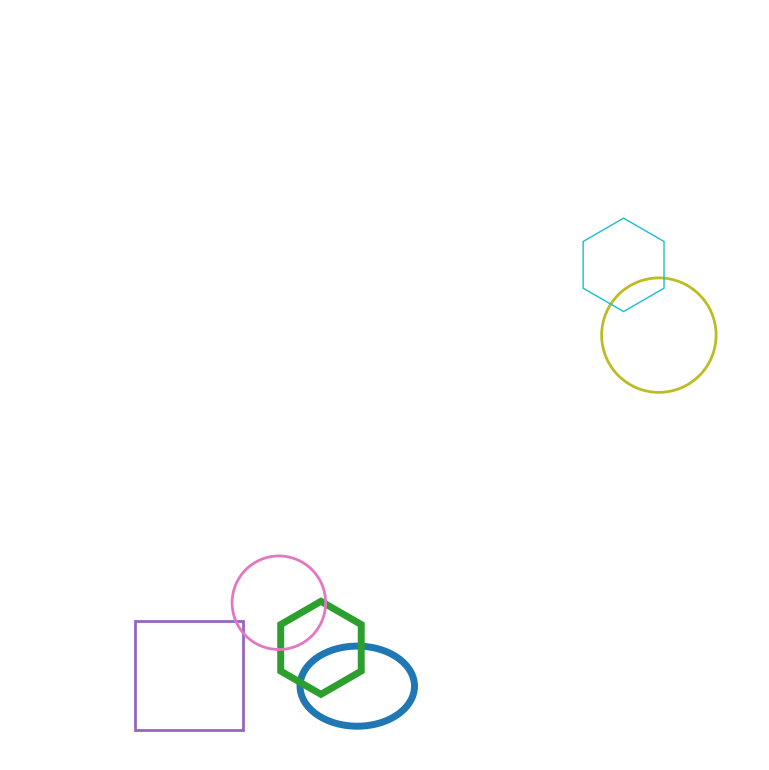[{"shape": "oval", "thickness": 2.5, "radius": 0.37, "center": [0.464, 0.109]}, {"shape": "hexagon", "thickness": 2.5, "radius": 0.3, "center": [0.417, 0.159]}, {"shape": "square", "thickness": 1, "radius": 0.35, "center": [0.245, 0.123]}, {"shape": "circle", "thickness": 1, "radius": 0.3, "center": [0.362, 0.217]}, {"shape": "circle", "thickness": 1, "radius": 0.37, "center": [0.856, 0.565]}, {"shape": "hexagon", "thickness": 0.5, "radius": 0.3, "center": [0.81, 0.656]}]